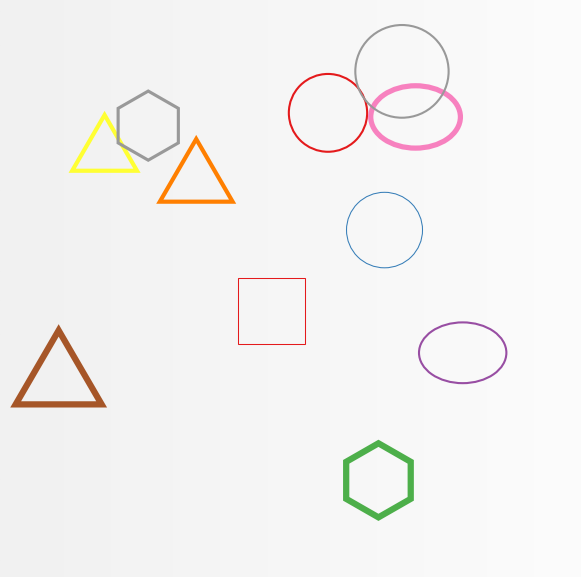[{"shape": "square", "thickness": 0.5, "radius": 0.29, "center": [0.467, 0.46]}, {"shape": "circle", "thickness": 1, "radius": 0.34, "center": [0.564, 0.804]}, {"shape": "circle", "thickness": 0.5, "radius": 0.33, "center": [0.662, 0.601]}, {"shape": "hexagon", "thickness": 3, "radius": 0.32, "center": [0.651, 0.167]}, {"shape": "oval", "thickness": 1, "radius": 0.38, "center": [0.796, 0.388]}, {"shape": "triangle", "thickness": 2, "radius": 0.36, "center": [0.338, 0.686]}, {"shape": "triangle", "thickness": 2, "radius": 0.32, "center": [0.18, 0.736]}, {"shape": "triangle", "thickness": 3, "radius": 0.43, "center": [0.101, 0.342]}, {"shape": "oval", "thickness": 2.5, "radius": 0.39, "center": [0.715, 0.797]}, {"shape": "circle", "thickness": 1, "radius": 0.4, "center": [0.692, 0.876]}, {"shape": "hexagon", "thickness": 1.5, "radius": 0.3, "center": [0.255, 0.782]}]